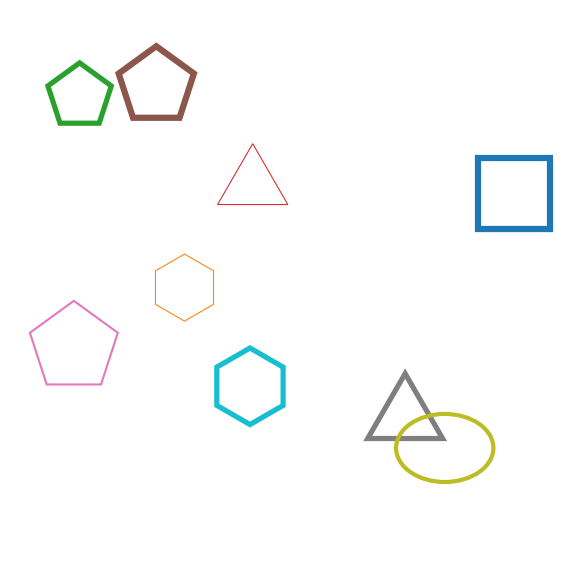[{"shape": "square", "thickness": 3, "radius": 0.31, "center": [0.89, 0.664]}, {"shape": "hexagon", "thickness": 0.5, "radius": 0.29, "center": [0.319, 0.501]}, {"shape": "pentagon", "thickness": 2.5, "radius": 0.29, "center": [0.138, 0.833]}, {"shape": "triangle", "thickness": 0.5, "radius": 0.35, "center": [0.438, 0.68]}, {"shape": "pentagon", "thickness": 3, "radius": 0.34, "center": [0.271, 0.851]}, {"shape": "pentagon", "thickness": 1, "radius": 0.4, "center": [0.128, 0.398]}, {"shape": "triangle", "thickness": 2.5, "radius": 0.37, "center": [0.702, 0.277]}, {"shape": "oval", "thickness": 2, "radius": 0.42, "center": [0.77, 0.223]}, {"shape": "hexagon", "thickness": 2.5, "radius": 0.33, "center": [0.433, 0.33]}]